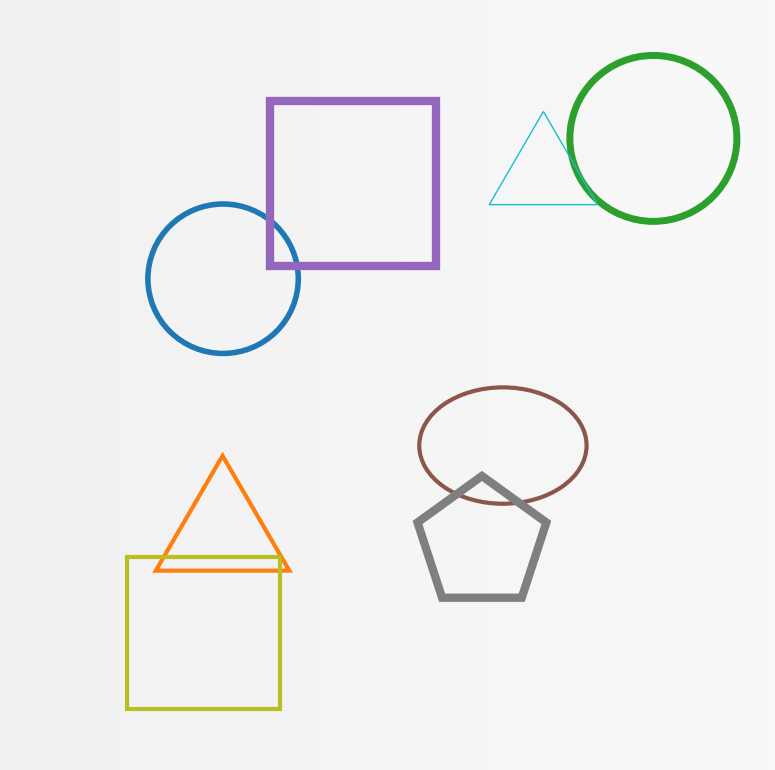[{"shape": "circle", "thickness": 2, "radius": 0.49, "center": [0.288, 0.638]}, {"shape": "triangle", "thickness": 1.5, "radius": 0.5, "center": [0.287, 0.309]}, {"shape": "circle", "thickness": 2.5, "radius": 0.54, "center": [0.843, 0.82]}, {"shape": "square", "thickness": 3, "radius": 0.54, "center": [0.456, 0.762]}, {"shape": "oval", "thickness": 1.5, "radius": 0.54, "center": [0.649, 0.421]}, {"shape": "pentagon", "thickness": 3, "radius": 0.44, "center": [0.622, 0.294]}, {"shape": "square", "thickness": 1.5, "radius": 0.49, "center": [0.262, 0.178]}, {"shape": "triangle", "thickness": 0.5, "radius": 0.4, "center": [0.701, 0.775]}]